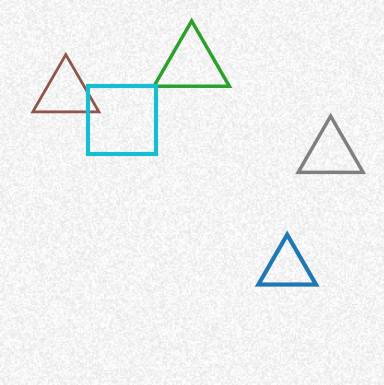[{"shape": "triangle", "thickness": 3, "radius": 0.43, "center": [0.746, 0.304]}, {"shape": "triangle", "thickness": 2.5, "radius": 0.57, "center": [0.498, 0.833]}, {"shape": "triangle", "thickness": 2, "radius": 0.5, "center": [0.171, 0.759]}, {"shape": "triangle", "thickness": 2.5, "radius": 0.49, "center": [0.859, 0.601]}, {"shape": "square", "thickness": 3, "radius": 0.44, "center": [0.317, 0.689]}]